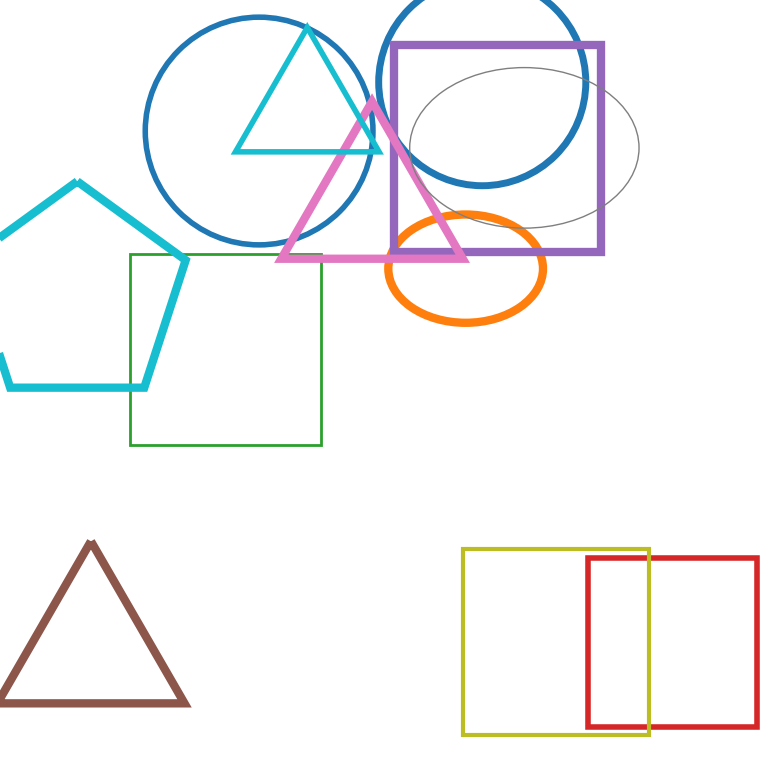[{"shape": "circle", "thickness": 2.5, "radius": 0.67, "center": [0.626, 0.893]}, {"shape": "circle", "thickness": 2, "radius": 0.74, "center": [0.337, 0.83]}, {"shape": "oval", "thickness": 3, "radius": 0.5, "center": [0.605, 0.651]}, {"shape": "square", "thickness": 1, "radius": 0.62, "center": [0.292, 0.546]}, {"shape": "square", "thickness": 2, "radius": 0.55, "center": [0.874, 0.166]}, {"shape": "square", "thickness": 3, "radius": 0.67, "center": [0.646, 0.807]}, {"shape": "triangle", "thickness": 3, "radius": 0.7, "center": [0.118, 0.157]}, {"shape": "triangle", "thickness": 3, "radius": 0.68, "center": [0.483, 0.732]}, {"shape": "oval", "thickness": 0.5, "radius": 0.74, "center": [0.681, 0.808]}, {"shape": "square", "thickness": 1.5, "radius": 0.6, "center": [0.722, 0.167]}, {"shape": "pentagon", "thickness": 3, "radius": 0.74, "center": [0.1, 0.616]}, {"shape": "triangle", "thickness": 2, "radius": 0.54, "center": [0.399, 0.857]}]